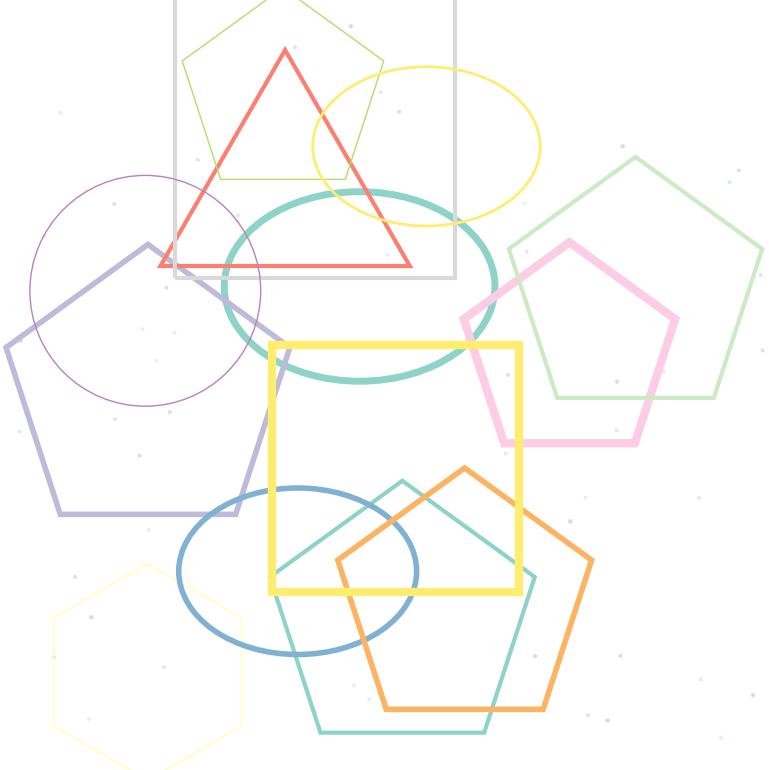[{"shape": "oval", "thickness": 2.5, "radius": 0.88, "center": [0.467, 0.628]}, {"shape": "pentagon", "thickness": 1.5, "radius": 0.9, "center": [0.523, 0.195]}, {"shape": "hexagon", "thickness": 0.5, "radius": 0.7, "center": [0.192, 0.127]}, {"shape": "pentagon", "thickness": 2, "radius": 0.97, "center": [0.192, 0.489]}, {"shape": "triangle", "thickness": 1.5, "radius": 0.93, "center": [0.37, 0.748]}, {"shape": "oval", "thickness": 2, "radius": 0.77, "center": [0.387, 0.258]}, {"shape": "pentagon", "thickness": 2, "radius": 0.87, "center": [0.604, 0.219]}, {"shape": "pentagon", "thickness": 0.5, "radius": 0.69, "center": [0.368, 0.878]}, {"shape": "pentagon", "thickness": 3, "radius": 0.72, "center": [0.74, 0.541]}, {"shape": "square", "thickness": 1.5, "radius": 0.91, "center": [0.409, 0.82]}, {"shape": "circle", "thickness": 0.5, "radius": 0.75, "center": [0.189, 0.622]}, {"shape": "pentagon", "thickness": 1.5, "radius": 0.86, "center": [0.825, 0.623]}, {"shape": "oval", "thickness": 1, "radius": 0.74, "center": [0.554, 0.81]}, {"shape": "square", "thickness": 3, "radius": 0.8, "center": [0.513, 0.391]}]